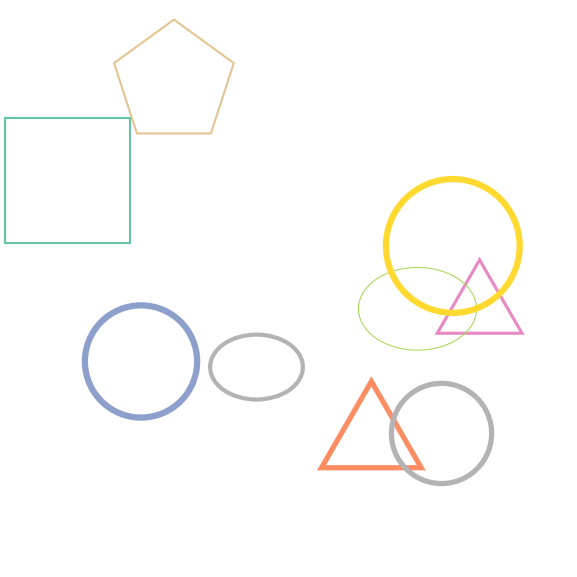[{"shape": "square", "thickness": 1, "radius": 0.54, "center": [0.117, 0.686]}, {"shape": "triangle", "thickness": 2.5, "radius": 0.5, "center": [0.643, 0.239]}, {"shape": "circle", "thickness": 3, "radius": 0.49, "center": [0.244, 0.373]}, {"shape": "triangle", "thickness": 1.5, "radius": 0.42, "center": [0.831, 0.464]}, {"shape": "oval", "thickness": 0.5, "radius": 0.51, "center": [0.723, 0.464]}, {"shape": "circle", "thickness": 3, "radius": 0.58, "center": [0.784, 0.573]}, {"shape": "pentagon", "thickness": 1, "radius": 0.54, "center": [0.301, 0.856]}, {"shape": "oval", "thickness": 2, "radius": 0.4, "center": [0.444, 0.364]}, {"shape": "circle", "thickness": 2.5, "radius": 0.43, "center": [0.765, 0.249]}]